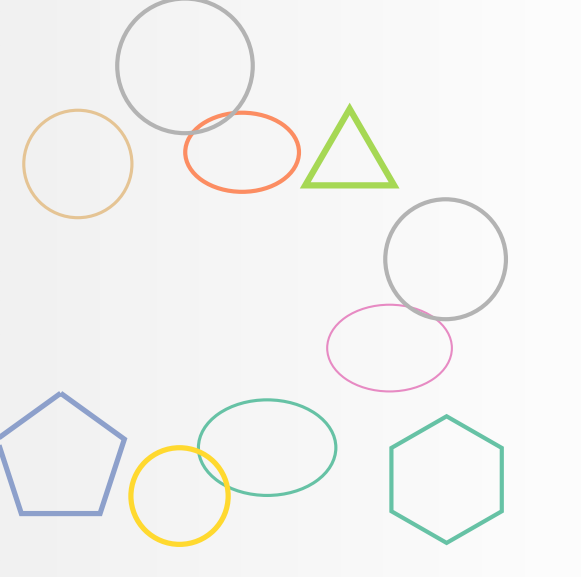[{"shape": "oval", "thickness": 1.5, "radius": 0.59, "center": [0.46, 0.224]}, {"shape": "hexagon", "thickness": 2, "radius": 0.55, "center": [0.768, 0.169]}, {"shape": "oval", "thickness": 2, "radius": 0.49, "center": [0.417, 0.735]}, {"shape": "pentagon", "thickness": 2.5, "radius": 0.58, "center": [0.104, 0.203]}, {"shape": "oval", "thickness": 1, "radius": 0.54, "center": [0.67, 0.396]}, {"shape": "triangle", "thickness": 3, "radius": 0.44, "center": [0.602, 0.722]}, {"shape": "circle", "thickness": 2.5, "radius": 0.42, "center": [0.309, 0.14]}, {"shape": "circle", "thickness": 1.5, "radius": 0.47, "center": [0.134, 0.715]}, {"shape": "circle", "thickness": 2, "radius": 0.58, "center": [0.318, 0.885]}, {"shape": "circle", "thickness": 2, "radius": 0.52, "center": [0.767, 0.55]}]